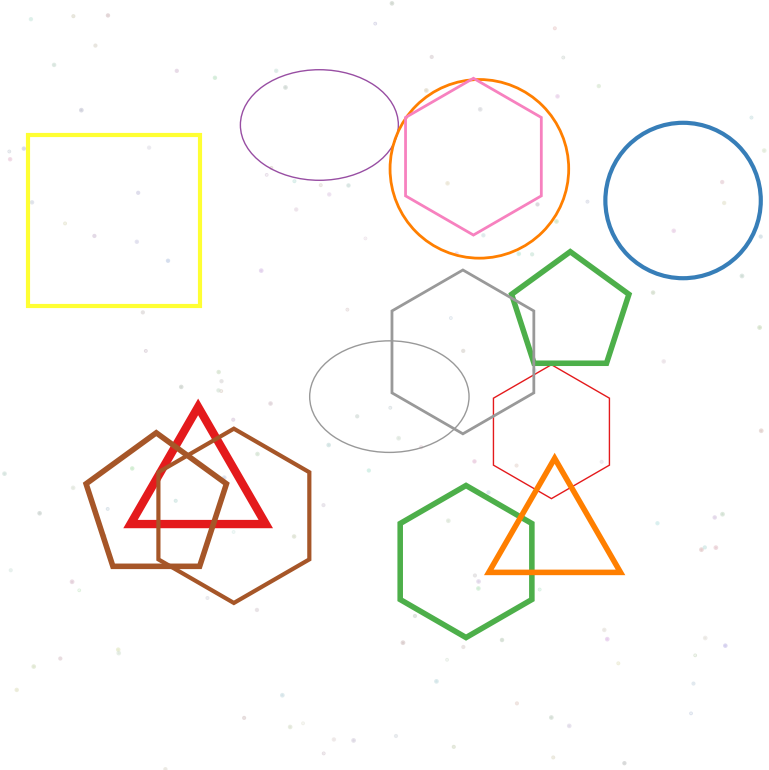[{"shape": "triangle", "thickness": 3, "radius": 0.51, "center": [0.257, 0.37]}, {"shape": "hexagon", "thickness": 0.5, "radius": 0.43, "center": [0.716, 0.439]}, {"shape": "circle", "thickness": 1.5, "radius": 0.5, "center": [0.887, 0.74]}, {"shape": "hexagon", "thickness": 2, "radius": 0.49, "center": [0.605, 0.271]}, {"shape": "pentagon", "thickness": 2, "radius": 0.4, "center": [0.741, 0.593]}, {"shape": "oval", "thickness": 0.5, "radius": 0.51, "center": [0.415, 0.838]}, {"shape": "circle", "thickness": 1, "radius": 0.58, "center": [0.623, 0.781]}, {"shape": "triangle", "thickness": 2, "radius": 0.49, "center": [0.72, 0.306]}, {"shape": "square", "thickness": 1.5, "radius": 0.56, "center": [0.148, 0.713]}, {"shape": "hexagon", "thickness": 1.5, "radius": 0.57, "center": [0.304, 0.33]}, {"shape": "pentagon", "thickness": 2, "radius": 0.48, "center": [0.203, 0.342]}, {"shape": "hexagon", "thickness": 1, "radius": 0.51, "center": [0.615, 0.797]}, {"shape": "oval", "thickness": 0.5, "radius": 0.52, "center": [0.506, 0.485]}, {"shape": "hexagon", "thickness": 1, "radius": 0.53, "center": [0.601, 0.543]}]